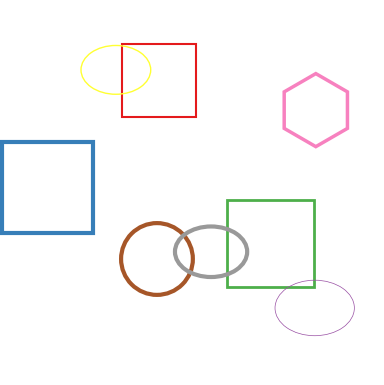[{"shape": "square", "thickness": 1.5, "radius": 0.48, "center": [0.413, 0.791]}, {"shape": "square", "thickness": 3, "radius": 0.59, "center": [0.124, 0.513]}, {"shape": "square", "thickness": 2, "radius": 0.56, "center": [0.702, 0.367]}, {"shape": "oval", "thickness": 0.5, "radius": 0.52, "center": [0.817, 0.2]}, {"shape": "oval", "thickness": 1, "radius": 0.45, "center": [0.301, 0.819]}, {"shape": "circle", "thickness": 3, "radius": 0.47, "center": [0.408, 0.327]}, {"shape": "hexagon", "thickness": 2.5, "radius": 0.47, "center": [0.82, 0.714]}, {"shape": "oval", "thickness": 3, "radius": 0.47, "center": [0.548, 0.346]}]